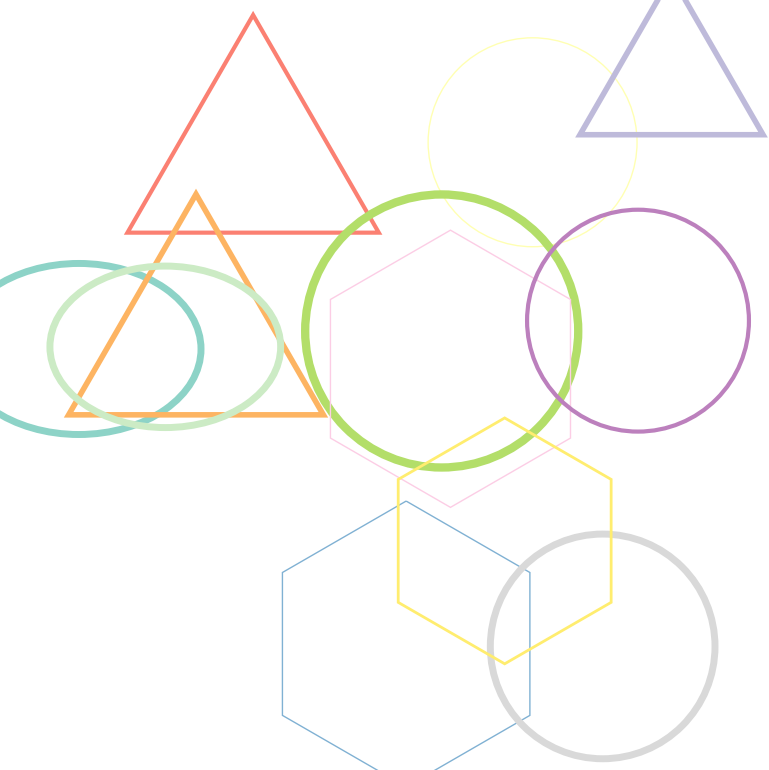[{"shape": "oval", "thickness": 2.5, "radius": 0.79, "center": [0.102, 0.547]}, {"shape": "circle", "thickness": 0.5, "radius": 0.68, "center": [0.692, 0.815]}, {"shape": "triangle", "thickness": 2, "radius": 0.69, "center": [0.872, 0.894]}, {"shape": "triangle", "thickness": 1.5, "radius": 0.94, "center": [0.329, 0.792]}, {"shape": "hexagon", "thickness": 0.5, "radius": 0.93, "center": [0.527, 0.164]}, {"shape": "triangle", "thickness": 2, "radius": 0.96, "center": [0.255, 0.557]}, {"shape": "circle", "thickness": 3, "radius": 0.89, "center": [0.574, 0.57]}, {"shape": "hexagon", "thickness": 0.5, "radius": 0.9, "center": [0.585, 0.521]}, {"shape": "circle", "thickness": 2.5, "radius": 0.73, "center": [0.783, 0.161]}, {"shape": "circle", "thickness": 1.5, "radius": 0.72, "center": [0.829, 0.584]}, {"shape": "oval", "thickness": 2.5, "radius": 0.75, "center": [0.215, 0.55]}, {"shape": "hexagon", "thickness": 1, "radius": 0.8, "center": [0.655, 0.298]}]